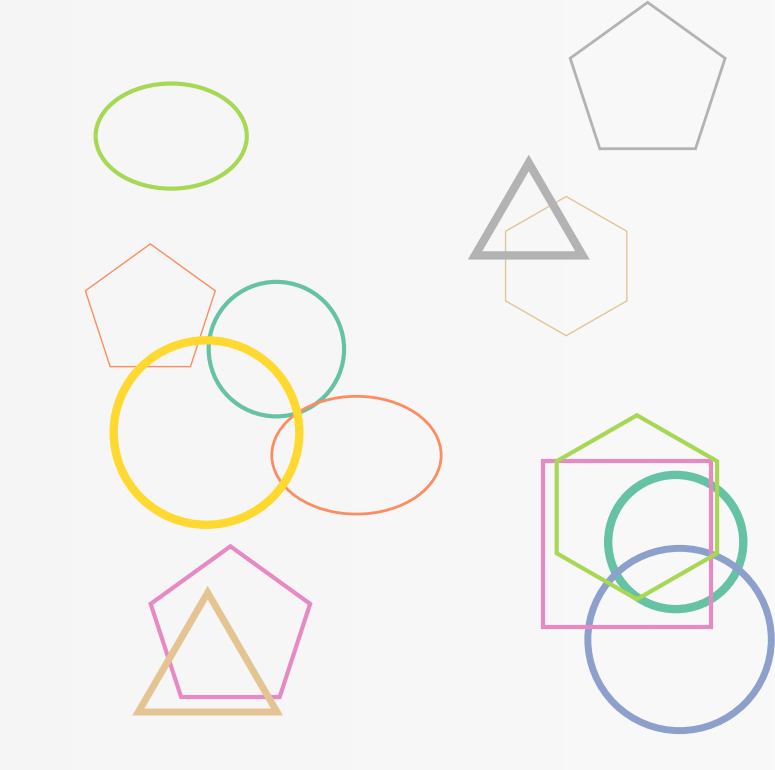[{"shape": "circle", "thickness": 1.5, "radius": 0.44, "center": [0.357, 0.547]}, {"shape": "circle", "thickness": 3, "radius": 0.44, "center": [0.872, 0.296]}, {"shape": "oval", "thickness": 1, "radius": 0.55, "center": [0.46, 0.409]}, {"shape": "pentagon", "thickness": 0.5, "radius": 0.44, "center": [0.194, 0.595]}, {"shape": "circle", "thickness": 2.5, "radius": 0.59, "center": [0.877, 0.17]}, {"shape": "square", "thickness": 1.5, "radius": 0.54, "center": [0.809, 0.294]}, {"shape": "pentagon", "thickness": 1.5, "radius": 0.54, "center": [0.297, 0.182]}, {"shape": "hexagon", "thickness": 1.5, "radius": 0.6, "center": [0.822, 0.341]}, {"shape": "oval", "thickness": 1.5, "radius": 0.49, "center": [0.221, 0.823]}, {"shape": "circle", "thickness": 3, "radius": 0.6, "center": [0.266, 0.438]}, {"shape": "triangle", "thickness": 2.5, "radius": 0.52, "center": [0.268, 0.127]}, {"shape": "hexagon", "thickness": 0.5, "radius": 0.45, "center": [0.731, 0.654]}, {"shape": "pentagon", "thickness": 1, "radius": 0.53, "center": [0.836, 0.892]}, {"shape": "triangle", "thickness": 3, "radius": 0.4, "center": [0.682, 0.708]}]